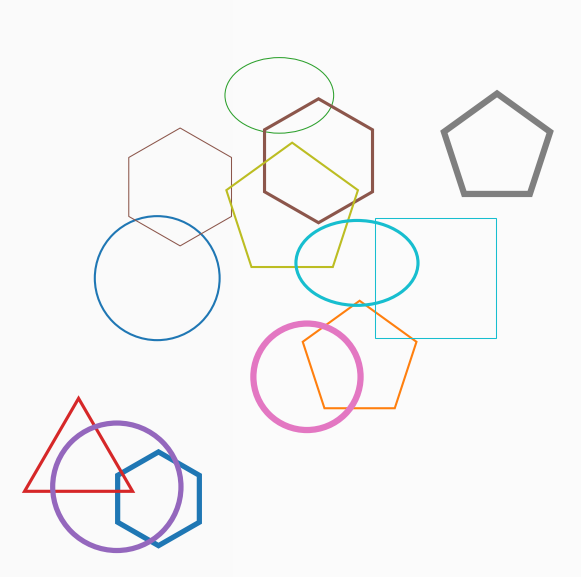[{"shape": "hexagon", "thickness": 2.5, "radius": 0.41, "center": [0.273, 0.135]}, {"shape": "circle", "thickness": 1, "radius": 0.54, "center": [0.27, 0.517]}, {"shape": "pentagon", "thickness": 1, "radius": 0.51, "center": [0.619, 0.375]}, {"shape": "oval", "thickness": 0.5, "radius": 0.47, "center": [0.481, 0.834]}, {"shape": "triangle", "thickness": 1.5, "radius": 0.54, "center": [0.135, 0.202]}, {"shape": "circle", "thickness": 2.5, "radius": 0.55, "center": [0.201, 0.156]}, {"shape": "hexagon", "thickness": 0.5, "radius": 0.51, "center": [0.31, 0.675]}, {"shape": "hexagon", "thickness": 1.5, "radius": 0.54, "center": [0.548, 0.721]}, {"shape": "circle", "thickness": 3, "radius": 0.46, "center": [0.528, 0.347]}, {"shape": "pentagon", "thickness": 3, "radius": 0.48, "center": [0.855, 0.741]}, {"shape": "pentagon", "thickness": 1, "radius": 0.6, "center": [0.503, 0.633]}, {"shape": "square", "thickness": 0.5, "radius": 0.52, "center": [0.75, 0.518]}, {"shape": "oval", "thickness": 1.5, "radius": 0.53, "center": [0.614, 0.544]}]